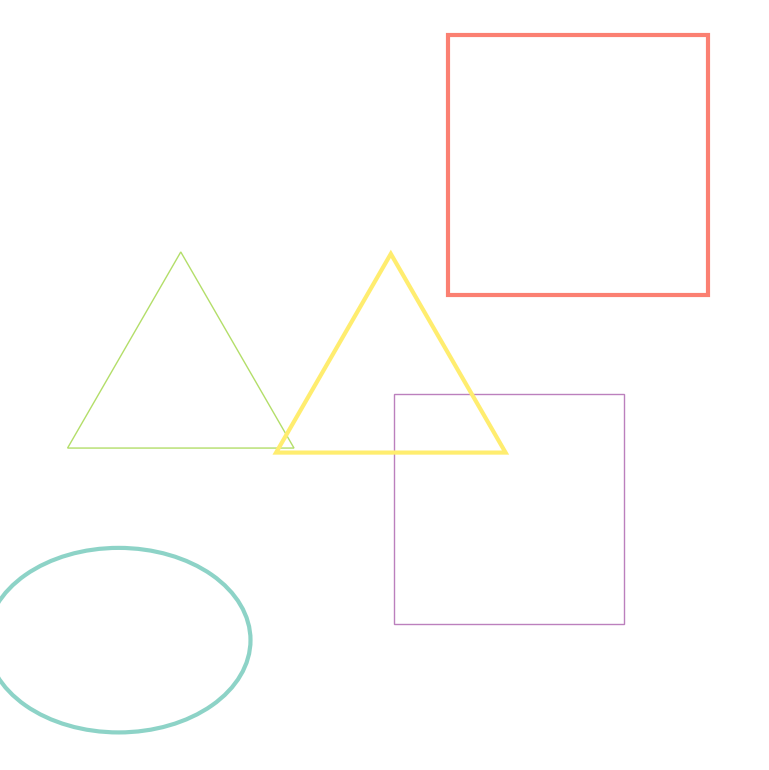[{"shape": "oval", "thickness": 1.5, "radius": 0.86, "center": [0.154, 0.169]}, {"shape": "square", "thickness": 1.5, "radius": 0.84, "center": [0.751, 0.785]}, {"shape": "triangle", "thickness": 0.5, "radius": 0.85, "center": [0.235, 0.503]}, {"shape": "square", "thickness": 0.5, "radius": 0.75, "center": [0.661, 0.339]}, {"shape": "triangle", "thickness": 1.5, "radius": 0.86, "center": [0.508, 0.498]}]